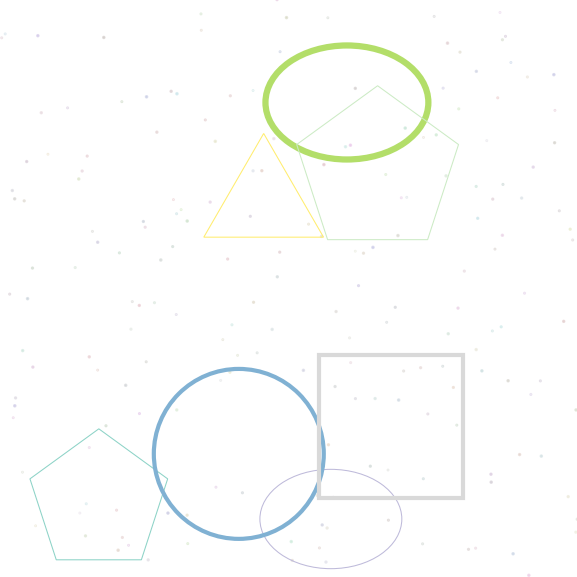[{"shape": "pentagon", "thickness": 0.5, "radius": 0.63, "center": [0.171, 0.131]}, {"shape": "oval", "thickness": 0.5, "radius": 0.61, "center": [0.573, 0.1]}, {"shape": "circle", "thickness": 2, "radius": 0.74, "center": [0.414, 0.213]}, {"shape": "oval", "thickness": 3, "radius": 0.71, "center": [0.601, 0.822]}, {"shape": "square", "thickness": 2, "radius": 0.62, "center": [0.677, 0.26]}, {"shape": "pentagon", "thickness": 0.5, "radius": 0.74, "center": [0.654, 0.703]}, {"shape": "triangle", "thickness": 0.5, "radius": 0.6, "center": [0.457, 0.648]}]